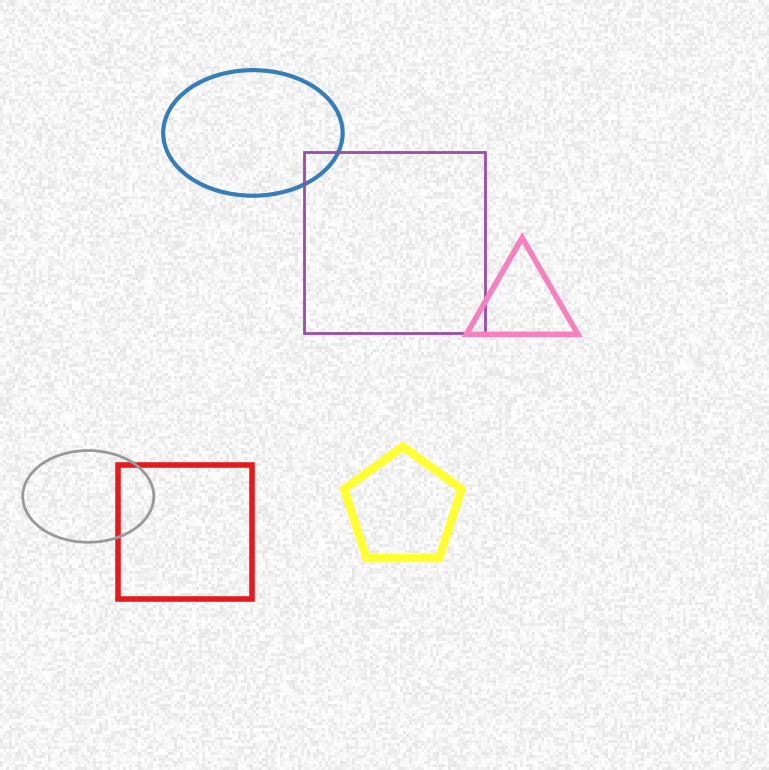[{"shape": "square", "thickness": 2, "radius": 0.44, "center": [0.24, 0.31]}, {"shape": "oval", "thickness": 1.5, "radius": 0.58, "center": [0.328, 0.827]}, {"shape": "square", "thickness": 1, "radius": 0.59, "center": [0.512, 0.685]}, {"shape": "pentagon", "thickness": 3, "radius": 0.4, "center": [0.523, 0.34]}, {"shape": "triangle", "thickness": 2, "radius": 0.42, "center": [0.678, 0.608]}, {"shape": "oval", "thickness": 1, "radius": 0.43, "center": [0.115, 0.355]}]